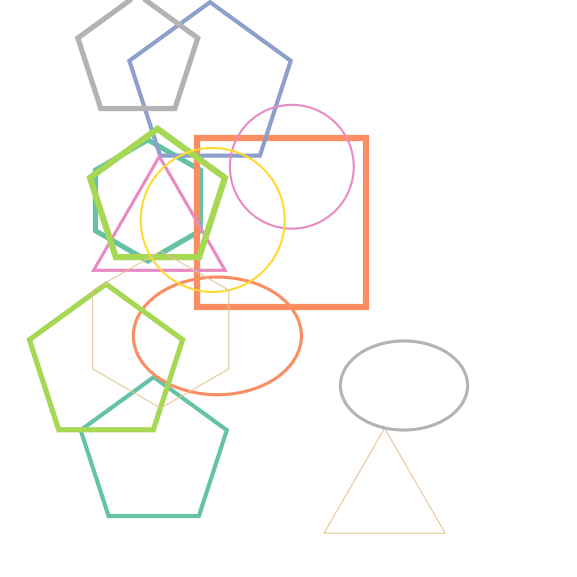[{"shape": "pentagon", "thickness": 2, "radius": 0.67, "center": [0.266, 0.213]}, {"shape": "hexagon", "thickness": 2.5, "radius": 0.52, "center": [0.256, 0.652]}, {"shape": "square", "thickness": 3, "radius": 0.73, "center": [0.487, 0.614]}, {"shape": "oval", "thickness": 1.5, "radius": 0.73, "center": [0.376, 0.417]}, {"shape": "pentagon", "thickness": 2, "radius": 0.73, "center": [0.364, 0.848]}, {"shape": "triangle", "thickness": 1.5, "radius": 0.66, "center": [0.276, 0.597]}, {"shape": "circle", "thickness": 1, "radius": 0.54, "center": [0.505, 0.71]}, {"shape": "pentagon", "thickness": 3, "radius": 0.61, "center": [0.273, 0.653]}, {"shape": "pentagon", "thickness": 2.5, "radius": 0.7, "center": [0.184, 0.368]}, {"shape": "circle", "thickness": 1, "radius": 0.62, "center": [0.368, 0.618]}, {"shape": "triangle", "thickness": 0.5, "radius": 0.61, "center": [0.666, 0.136]}, {"shape": "hexagon", "thickness": 0.5, "radius": 0.68, "center": [0.278, 0.428]}, {"shape": "pentagon", "thickness": 2.5, "radius": 0.55, "center": [0.239, 0.9]}, {"shape": "oval", "thickness": 1.5, "radius": 0.55, "center": [0.7, 0.332]}]